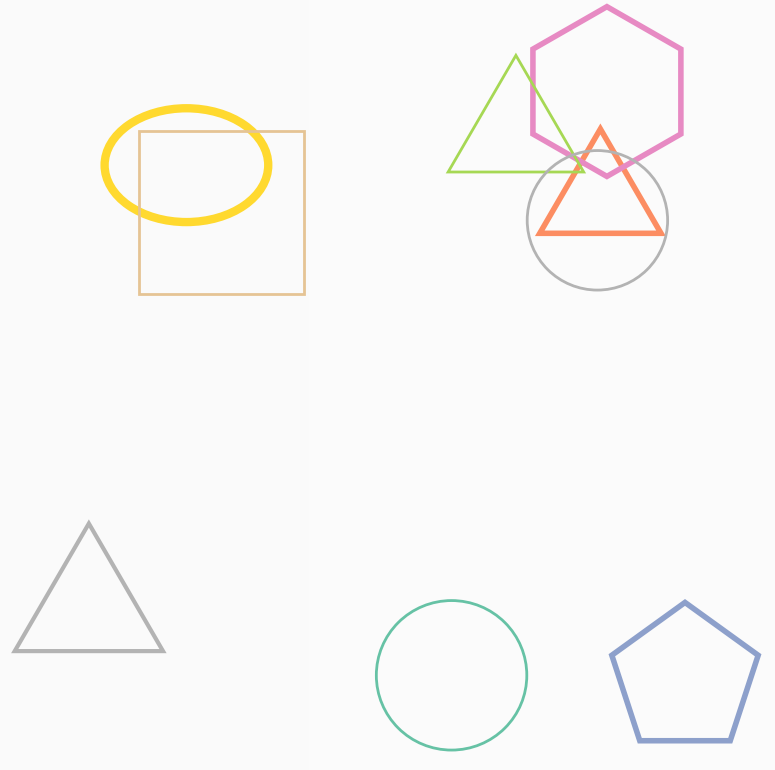[{"shape": "circle", "thickness": 1, "radius": 0.49, "center": [0.583, 0.123]}, {"shape": "triangle", "thickness": 2, "radius": 0.45, "center": [0.775, 0.742]}, {"shape": "pentagon", "thickness": 2, "radius": 0.5, "center": [0.884, 0.118]}, {"shape": "hexagon", "thickness": 2, "radius": 0.55, "center": [0.783, 0.881]}, {"shape": "triangle", "thickness": 1, "radius": 0.5, "center": [0.666, 0.827]}, {"shape": "oval", "thickness": 3, "radius": 0.53, "center": [0.241, 0.786]}, {"shape": "square", "thickness": 1, "radius": 0.53, "center": [0.286, 0.724]}, {"shape": "circle", "thickness": 1, "radius": 0.45, "center": [0.771, 0.714]}, {"shape": "triangle", "thickness": 1.5, "radius": 0.55, "center": [0.115, 0.21]}]